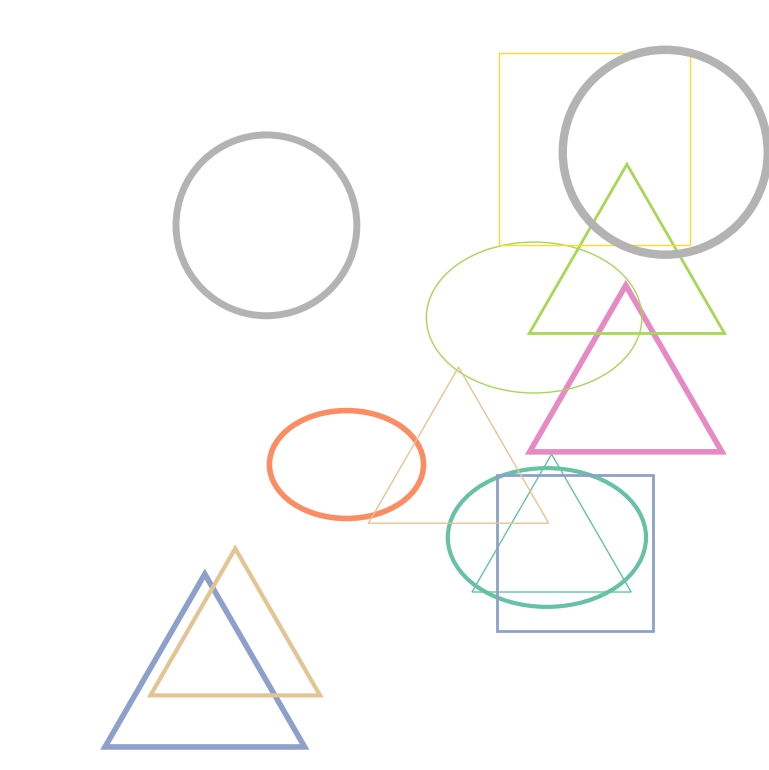[{"shape": "triangle", "thickness": 0.5, "radius": 0.6, "center": [0.716, 0.291]}, {"shape": "oval", "thickness": 1.5, "radius": 0.64, "center": [0.71, 0.302]}, {"shape": "oval", "thickness": 2, "radius": 0.5, "center": [0.45, 0.397]}, {"shape": "triangle", "thickness": 2, "radius": 0.75, "center": [0.266, 0.105]}, {"shape": "square", "thickness": 1, "radius": 0.51, "center": [0.747, 0.282]}, {"shape": "triangle", "thickness": 2, "radius": 0.72, "center": [0.813, 0.485]}, {"shape": "triangle", "thickness": 1, "radius": 0.73, "center": [0.814, 0.64]}, {"shape": "oval", "thickness": 0.5, "radius": 0.7, "center": [0.694, 0.588]}, {"shape": "square", "thickness": 0.5, "radius": 0.62, "center": [0.772, 0.807]}, {"shape": "triangle", "thickness": 0.5, "radius": 0.68, "center": [0.596, 0.388]}, {"shape": "triangle", "thickness": 1.5, "radius": 0.64, "center": [0.305, 0.16]}, {"shape": "circle", "thickness": 2.5, "radius": 0.59, "center": [0.346, 0.707]}, {"shape": "circle", "thickness": 3, "radius": 0.67, "center": [0.864, 0.802]}]